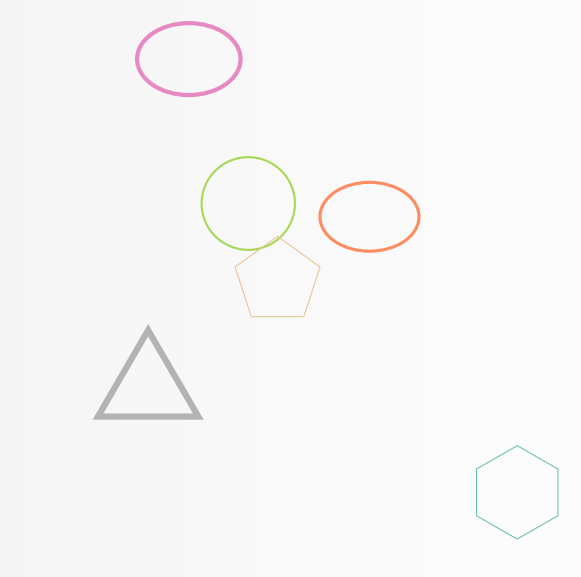[{"shape": "hexagon", "thickness": 0.5, "radius": 0.4, "center": [0.89, 0.147]}, {"shape": "oval", "thickness": 1.5, "radius": 0.43, "center": [0.636, 0.624]}, {"shape": "oval", "thickness": 2, "radius": 0.44, "center": [0.325, 0.897]}, {"shape": "circle", "thickness": 1, "radius": 0.4, "center": [0.427, 0.647]}, {"shape": "pentagon", "thickness": 0.5, "radius": 0.38, "center": [0.478, 0.513]}, {"shape": "triangle", "thickness": 3, "radius": 0.5, "center": [0.255, 0.328]}]